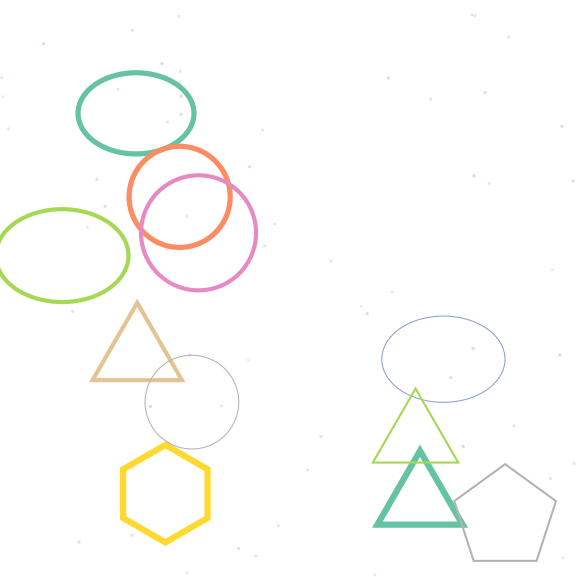[{"shape": "oval", "thickness": 2.5, "radius": 0.5, "center": [0.236, 0.803]}, {"shape": "triangle", "thickness": 3, "radius": 0.43, "center": [0.727, 0.133]}, {"shape": "circle", "thickness": 2.5, "radius": 0.44, "center": [0.311, 0.658]}, {"shape": "oval", "thickness": 0.5, "radius": 0.53, "center": [0.768, 0.377]}, {"shape": "circle", "thickness": 2, "radius": 0.5, "center": [0.344, 0.596]}, {"shape": "oval", "thickness": 2, "radius": 0.57, "center": [0.108, 0.557]}, {"shape": "triangle", "thickness": 1, "radius": 0.43, "center": [0.72, 0.241]}, {"shape": "hexagon", "thickness": 3, "radius": 0.42, "center": [0.286, 0.144]}, {"shape": "triangle", "thickness": 2, "radius": 0.45, "center": [0.238, 0.386]}, {"shape": "circle", "thickness": 0.5, "radius": 0.41, "center": [0.332, 0.303]}, {"shape": "pentagon", "thickness": 1, "radius": 0.46, "center": [0.875, 0.103]}]